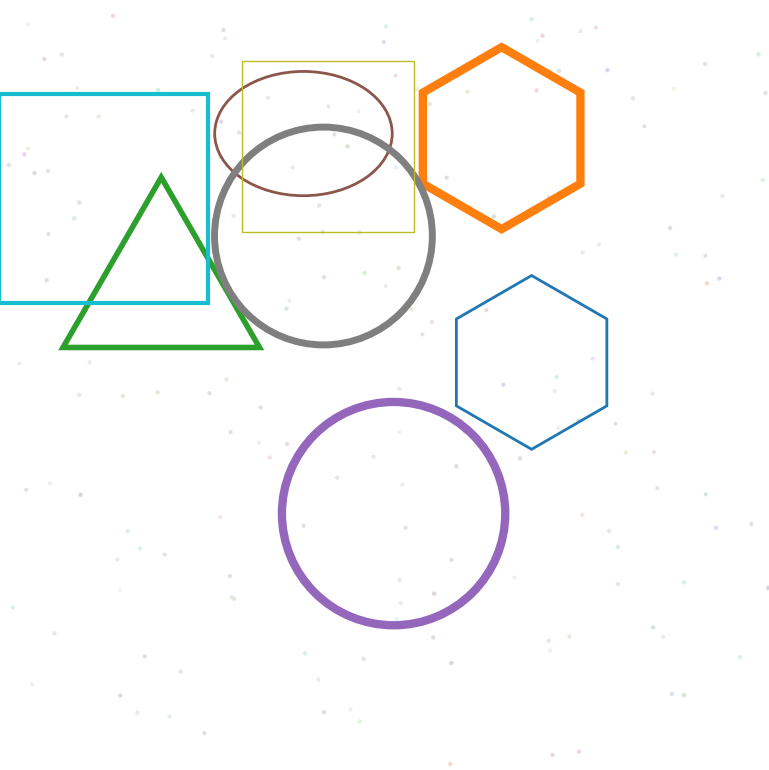[{"shape": "hexagon", "thickness": 1, "radius": 0.56, "center": [0.69, 0.529]}, {"shape": "hexagon", "thickness": 3, "radius": 0.59, "center": [0.651, 0.821]}, {"shape": "triangle", "thickness": 2, "radius": 0.74, "center": [0.209, 0.622]}, {"shape": "circle", "thickness": 3, "radius": 0.73, "center": [0.511, 0.333]}, {"shape": "oval", "thickness": 1, "radius": 0.58, "center": [0.394, 0.827]}, {"shape": "circle", "thickness": 2.5, "radius": 0.71, "center": [0.42, 0.694]}, {"shape": "square", "thickness": 0.5, "radius": 0.56, "center": [0.426, 0.81]}, {"shape": "square", "thickness": 1.5, "radius": 0.68, "center": [0.135, 0.742]}]